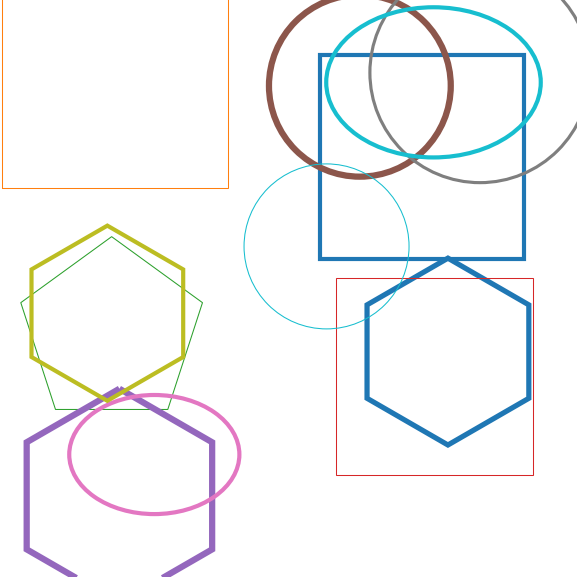[{"shape": "square", "thickness": 2, "radius": 0.88, "center": [0.73, 0.727]}, {"shape": "hexagon", "thickness": 2.5, "radius": 0.81, "center": [0.776, 0.39]}, {"shape": "square", "thickness": 0.5, "radius": 0.98, "center": [0.199, 0.869]}, {"shape": "pentagon", "thickness": 0.5, "radius": 0.83, "center": [0.193, 0.424]}, {"shape": "square", "thickness": 0.5, "radius": 0.85, "center": [0.752, 0.347]}, {"shape": "hexagon", "thickness": 3, "radius": 0.93, "center": [0.207, 0.141]}, {"shape": "circle", "thickness": 3, "radius": 0.79, "center": [0.623, 0.851]}, {"shape": "oval", "thickness": 2, "radius": 0.74, "center": [0.267, 0.212]}, {"shape": "circle", "thickness": 1.5, "radius": 0.95, "center": [0.831, 0.873]}, {"shape": "hexagon", "thickness": 2, "radius": 0.76, "center": [0.186, 0.457]}, {"shape": "circle", "thickness": 0.5, "radius": 0.71, "center": [0.565, 0.572]}, {"shape": "oval", "thickness": 2, "radius": 0.93, "center": [0.751, 0.857]}]